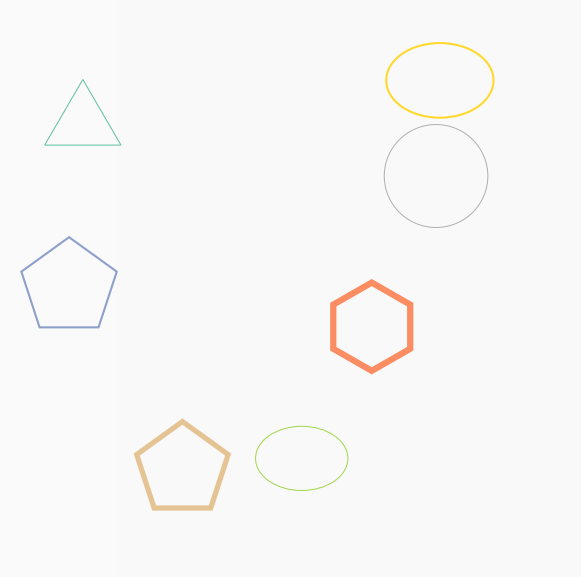[{"shape": "triangle", "thickness": 0.5, "radius": 0.38, "center": [0.143, 0.786]}, {"shape": "hexagon", "thickness": 3, "radius": 0.38, "center": [0.64, 0.433]}, {"shape": "pentagon", "thickness": 1, "radius": 0.43, "center": [0.119, 0.502]}, {"shape": "oval", "thickness": 0.5, "radius": 0.4, "center": [0.519, 0.205]}, {"shape": "oval", "thickness": 1, "radius": 0.46, "center": [0.757, 0.86]}, {"shape": "pentagon", "thickness": 2.5, "radius": 0.41, "center": [0.314, 0.186]}, {"shape": "circle", "thickness": 0.5, "radius": 0.45, "center": [0.75, 0.694]}]